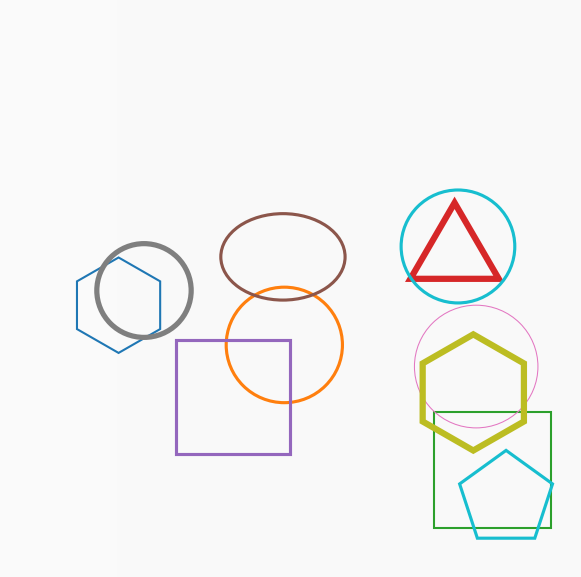[{"shape": "hexagon", "thickness": 1, "radius": 0.41, "center": [0.204, 0.471]}, {"shape": "circle", "thickness": 1.5, "radius": 0.5, "center": [0.489, 0.402]}, {"shape": "square", "thickness": 1, "radius": 0.5, "center": [0.847, 0.185]}, {"shape": "triangle", "thickness": 3, "radius": 0.44, "center": [0.782, 0.56]}, {"shape": "square", "thickness": 1.5, "radius": 0.49, "center": [0.401, 0.311]}, {"shape": "oval", "thickness": 1.5, "radius": 0.53, "center": [0.487, 0.554]}, {"shape": "circle", "thickness": 0.5, "radius": 0.53, "center": [0.819, 0.364]}, {"shape": "circle", "thickness": 2.5, "radius": 0.41, "center": [0.248, 0.496]}, {"shape": "hexagon", "thickness": 3, "radius": 0.5, "center": [0.814, 0.32]}, {"shape": "pentagon", "thickness": 1.5, "radius": 0.42, "center": [0.871, 0.135]}, {"shape": "circle", "thickness": 1.5, "radius": 0.49, "center": [0.788, 0.572]}]